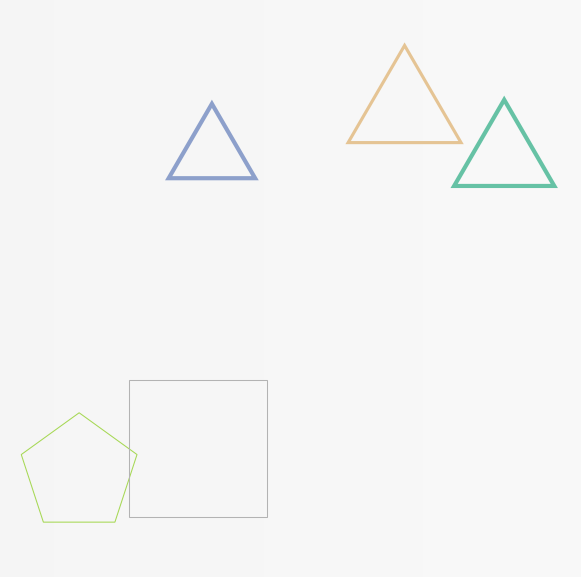[{"shape": "triangle", "thickness": 2, "radius": 0.5, "center": [0.867, 0.727]}, {"shape": "triangle", "thickness": 2, "radius": 0.43, "center": [0.365, 0.733]}, {"shape": "pentagon", "thickness": 0.5, "radius": 0.52, "center": [0.136, 0.18]}, {"shape": "triangle", "thickness": 1.5, "radius": 0.56, "center": [0.696, 0.808]}, {"shape": "square", "thickness": 0.5, "radius": 0.6, "center": [0.341, 0.223]}]